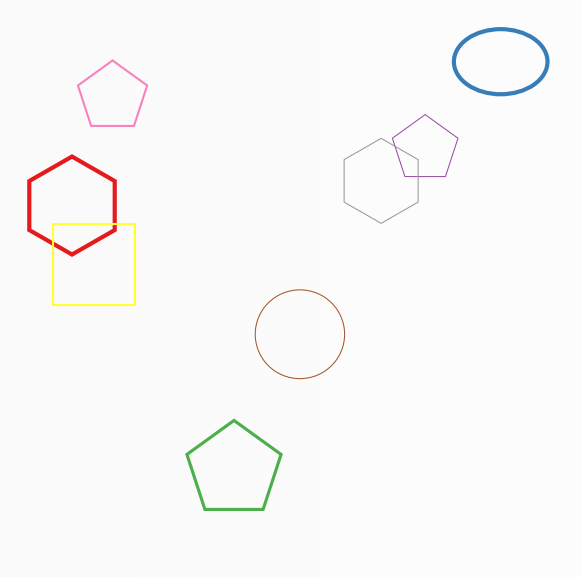[{"shape": "hexagon", "thickness": 2, "radius": 0.42, "center": [0.124, 0.643]}, {"shape": "oval", "thickness": 2, "radius": 0.4, "center": [0.861, 0.892]}, {"shape": "pentagon", "thickness": 1.5, "radius": 0.43, "center": [0.403, 0.186]}, {"shape": "pentagon", "thickness": 0.5, "radius": 0.3, "center": [0.731, 0.741]}, {"shape": "square", "thickness": 1, "radius": 0.35, "center": [0.162, 0.541]}, {"shape": "circle", "thickness": 0.5, "radius": 0.38, "center": [0.516, 0.42]}, {"shape": "pentagon", "thickness": 1, "radius": 0.31, "center": [0.194, 0.832]}, {"shape": "hexagon", "thickness": 0.5, "radius": 0.37, "center": [0.656, 0.686]}]